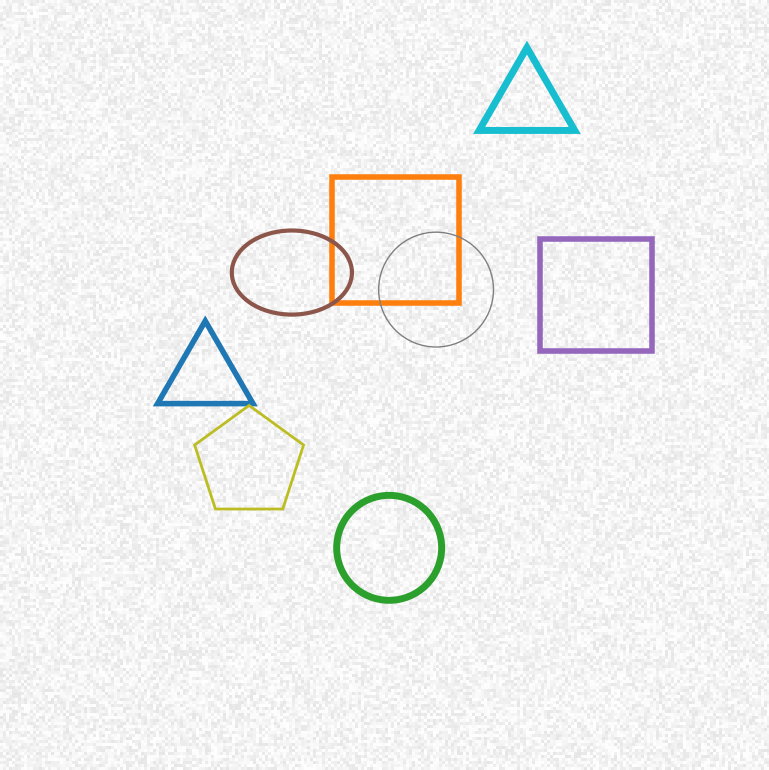[{"shape": "triangle", "thickness": 2, "radius": 0.36, "center": [0.267, 0.512]}, {"shape": "square", "thickness": 2, "radius": 0.41, "center": [0.514, 0.688]}, {"shape": "circle", "thickness": 2.5, "radius": 0.34, "center": [0.505, 0.289]}, {"shape": "square", "thickness": 2, "radius": 0.36, "center": [0.774, 0.617]}, {"shape": "oval", "thickness": 1.5, "radius": 0.39, "center": [0.379, 0.646]}, {"shape": "circle", "thickness": 0.5, "radius": 0.37, "center": [0.566, 0.624]}, {"shape": "pentagon", "thickness": 1, "radius": 0.37, "center": [0.324, 0.399]}, {"shape": "triangle", "thickness": 2.5, "radius": 0.36, "center": [0.684, 0.866]}]